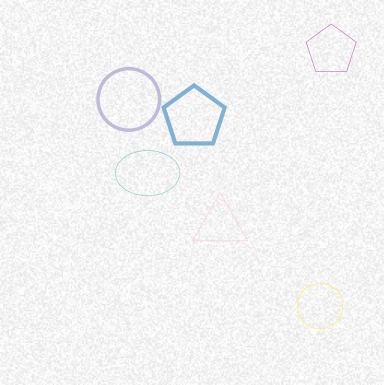[{"shape": "oval", "thickness": 0.5, "radius": 0.42, "center": [0.383, 0.55]}, {"shape": "circle", "thickness": 2.5, "radius": 0.4, "center": [0.335, 0.742]}, {"shape": "pentagon", "thickness": 3, "radius": 0.42, "center": [0.504, 0.695]}, {"shape": "triangle", "thickness": 0.5, "radius": 0.42, "center": [0.572, 0.416]}, {"shape": "pentagon", "thickness": 0.5, "radius": 0.34, "center": [0.86, 0.87]}, {"shape": "circle", "thickness": 0.5, "radius": 0.3, "center": [0.831, 0.205]}]